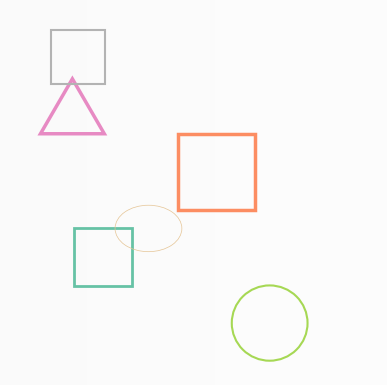[{"shape": "square", "thickness": 2, "radius": 0.37, "center": [0.266, 0.333]}, {"shape": "square", "thickness": 2.5, "radius": 0.5, "center": [0.559, 0.554]}, {"shape": "triangle", "thickness": 2.5, "radius": 0.48, "center": [0.187, 0.7]}, {"shape": "circle", "thickness": 1.5, "radius": 0.49, "center": [0.696, 0.161]}, {"shape": "oval", "thickness": 0.5, "radius": 0.43, "center": [0.383, 0.407]}, {"shape": "square", "thickness": 1.5, "radius": 0.35, "center": [0.201, 0.852]}]